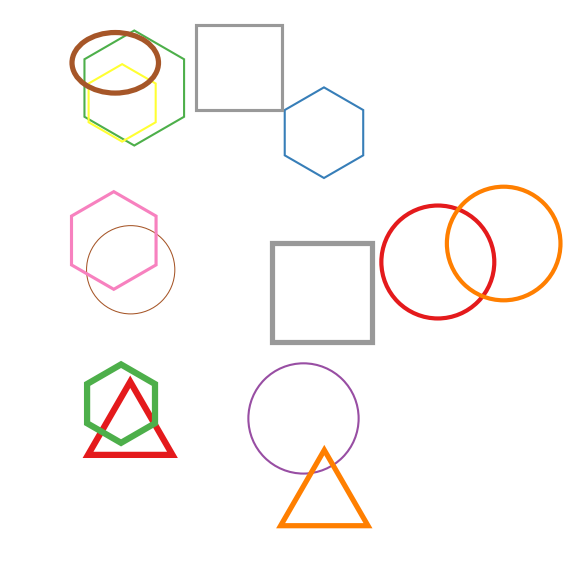[{"shape": "triangle", "thickness": 3, "radius": 0.42, "center": [0.226, 0.254]}, {"shape": "circle", "thickness": 2, "radius": 0.49, "center": [0.758, 0.545]}, {"shape": "hexagon", "thickness": 1, "radius": 0.39, "center": [0.561, 0.769]}, {"shape": "hexagon", "thickness": 3, "radius": 0.34, "center": [0.21, 0.3]}, {"shape": "hexagon", "thickness": 1, "radius": 0.5, "center": [0.232, 0.847]}, {"shape": "circle", "thickness": 1, "radius": 0.48, "center": [0.526, 0.275]}, {"shape": "circle", "thickness": 2, "radius": 0.49, "center": [0.872, 0.577]}, {"shape": "triangle", "thickness": 2.5, "radius": 0.44, "center": [0.562, 0.132]}, {"shape": "hexagon", "thickness": 1, "radius": 0.34, "center": [0.212, 0.821]}, {"shape": "oval", "thickness": 2.5, "radius": 0.37, "center": [0.2, 0.89]}, {"shape": "circle", "thickness": 0.5, "radius": 0.38, "center": [0.226, 0.532]}, {"shape": "hexagon", "thickness": 1.5, "radius": 0.42, "center": [0.197, 0.583]}, {"shape": "square", "thickness": 2.5, "radius": 0.43, "center": [0.558, 0.493]}, {"shape": "square", "thickness": 1.5, "radius": 0.37, "center": [0.414, 0.882]}]